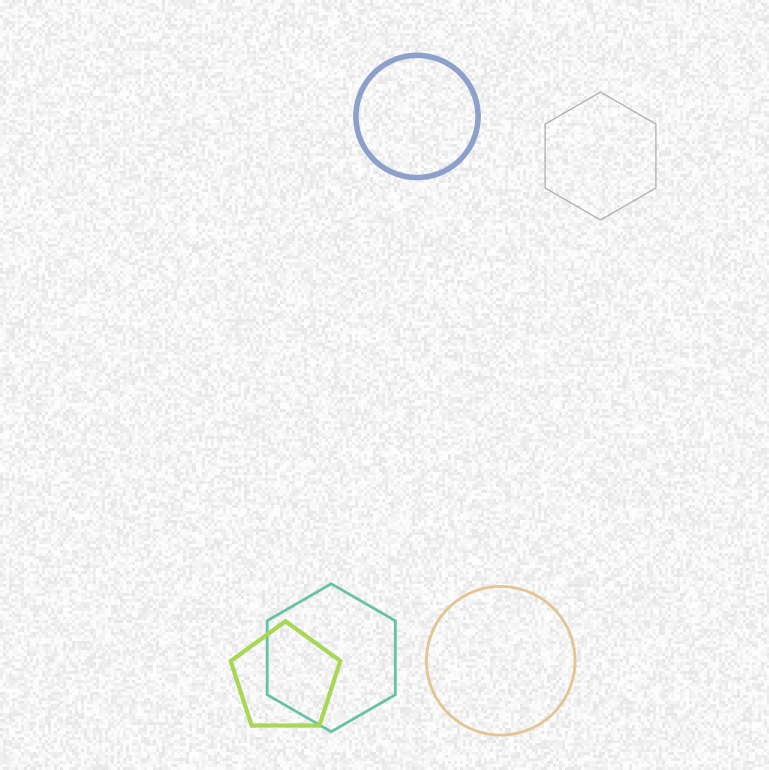[{"shape": "hexagon", "thickness": 1, "radius": 0.48, "center": [0.43, 0.146]}, {"shape": "circle", "thickness": 2, "radius": 0.4, "center": [0.542, 0.849]}, {"shape": "pentagon", "thickness": 1.5, "radius": 0.37, "center": [0.371, 0.118]}, {"shape": "circle", "thickness": 1, "radius": 0.48, "center": [0.65, 0.142]}, {"shape": "hexagon", "thickness": 0.5, "radius": 0.42, "center": [0.78, 0.797]}]